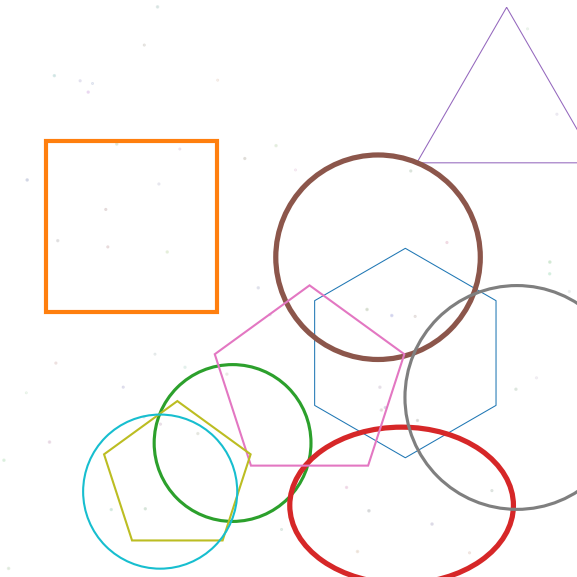[{"shape": "hexagon", "thickness": 0.5, "radius": 0.91, "center": [0.702, 0.388]}, {"shape": "square", "thickness": 2, "radius": 0.74, "center": [0.228, 0.607]}, {"shape": "circle", "thickness": 1.5, "radius": 0.68, "center": [0.403, 0.232]}, {"shape": "oval", "thickness": 2.5, "radius": 0.97, "center": [0.695, 0.124]}, {"shape": "triangle", "thickness": 0.5, "radius": 0.9, "center": [0.877, 0.807]}, {"shape": "circle", "thickness": 2.5, "radius": 0.89, "center": [0.655, 0.554]}, {"shape": "pentagon", "thickness": 1, "radius": 0.86, "center": [0.536, 0.332]}, {"shape": "circle", "thickness": 1.5, "radius": 0.97, "center": [0.895, 0.311]}, {"shape": "pentagon", "thickness": 1, "radius": 0.67, "center": [0.307, 0.171]}, {"shape": "circle", "thickness": 1, "radius": 0.67, "center": [0.277, 0.148]}]